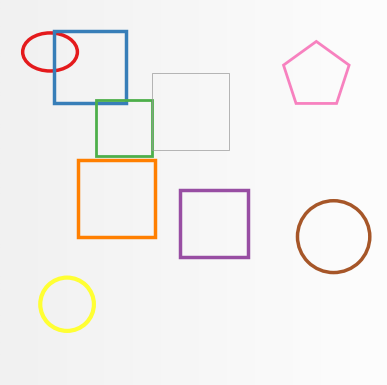[{"shape": "oval", "thickness": 2.5, "radius": 0.35, "center": [0.129, 0.865]}, {"shape": "square", "thickness": 2.5, "radius": 0.47, "center": [0.232, 0.827]}, {"shape": "square", "thickness": 2, "radius": 0.36, "center": [0.319, 0.667]}, {"shape": "square", "thickness": 2.5, "radius": 0.44, "center": [0.552, 0.419]}, {"shape": "square", "thickness": 2.5, "radius": 0.5, "center": [0.3, 0.485]}, {"shape": "circle", "thickness": 3, "radius": 0.35, "center": [0.173, 0.21]}, {"shape": "circle", "thickness": 2.5, "radius": 0.47, "center": [0.861, 0.385]}, {"shape": "pentagon", "thickness": 2, "radius": 0.45, "center": [0.816, 0.803]}, {"shape": "square", "thickness": 0.5, "radius": 0.5, "center": [0.492, 0.711]}]